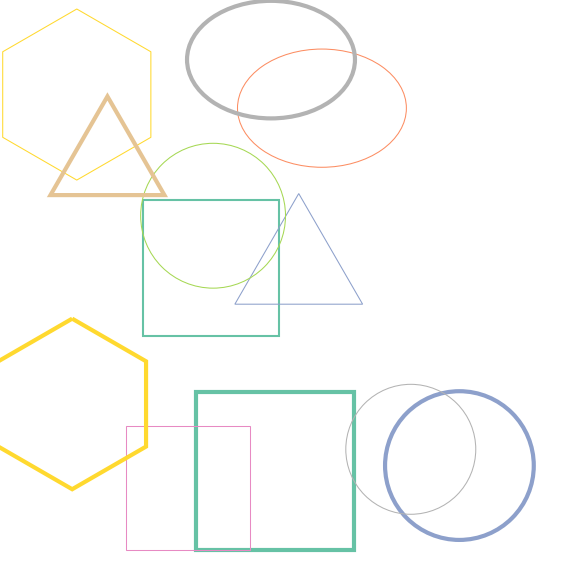[{"shape": "square", "thickness": 1, "radius": 0.59, "center": [0.365, 0.535]}, {"shape": "square", "thickness": 2, "radius": 0.68, "center": [0.477, 0.184]}, {"shape": "oval", "thickness": 0.5, "radius": 0.73, "center": [0.557, 0.812]}, {"shape": "circle", "thickness": 2, "radius": 0.64, "center": [0.796, 0.193]}, {"shape": "triangle", "thickness": 0.5, "radius": 0.64, "center": [0.517, 0.536]}, {"shape": "square", "thickness": 0.5, "radius": 0.53, "center": [0.326, 0.154]}, {"shape": "circle", "thickness": 0.5, "radius": 0.63, "center": [0.369, 0.626]}, {"shape": "hexagon", "thickness": 0.5, "radius": 0.74, "center": [0.133, 0.835]}, {"shape": "hexagon", "thickness": 2, "radius": 0.74, "center": [0.125, 0.3]}, {"shape": "triangle", "thickness": 2, "radius": 0.57, "center": [0.186, 0.718]}, {"shape": "oval", "thickness": 2, "radius": 0.73, "center": [0.469, 0.896]}, {"shape": "circle", "thickness": 0.5, "radius": 0.56, "center": [0.711, 0.221]}]